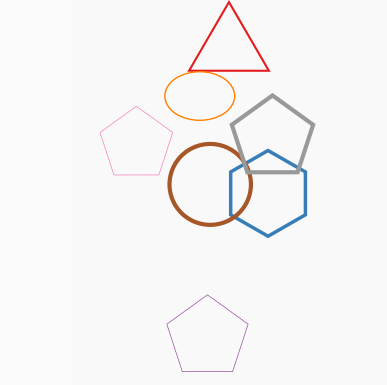[{"shape": "triangle", "thickness": 1.5, "radius": 0.59, "center": [0.591, 0.876]}, {"shape": "hexagon", "thickness": 2.5, "radius": 0.56, "center": [0.692, 0.498]}, {"shape": "pentagon", "thickness": 0.5, "radius": 0.55, "center": [0.535, 0.124]}, {"shape": "oval", "thickness": 1, "radius": 0.45, "center": [0.516, 0.751]}, {"shape": "circle", "thickness": 3, "radius": 0.53, "center": [0.543, 0.521]}, {"shape": "pentagon", "thickness": 0.5, "radius": 0.49, "center": [0.352, 0.625]}, {"shape": "pentagon", "thickness": 3, "radius": 0.55, "center": [0.703, 0.642]}]